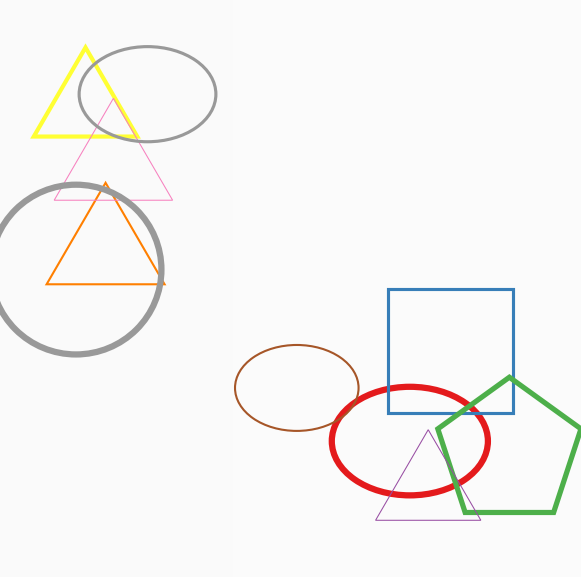[{"shape": "oval", "thickness": 3, "radius": 0.67, "center": [0.705, 0.235]}, {"shape": "square", "thickness": 1.5, "radius": 0.53, "center": [0.775, 0.392]}, {"shape": "pentagon", "thickness": 2.5, "radius": 0.65, "center": [0.876, 0.216]}, {"shape": "triangle", "thickness": 0.5, "radius": 0.52, "center": [0.737, 0.15]}, {"shape": "triangle", "thickness": 1, "radius": 0.59, "center": [0.182, 0.565]}, {"shape": "triangle", "thickness": 2, "radius": 0.51, "center": [0.147, 0.814]}, {"shape": "oval", "thickness": 1, "radius": 0.53, "center": [0.511, 0.327]}, {"shape": "triangle", "thickness": 0.5, "radius": 0.59, "center": [0.195, 0.711]}, {"shape": "oval", "thickness": 1.5, "radius": 0.59, "center": [0.254, 0.836]}, {"shape": "circle", "thickness": 3, "radius": 0.73, "center": [0.131, 0.532]}]